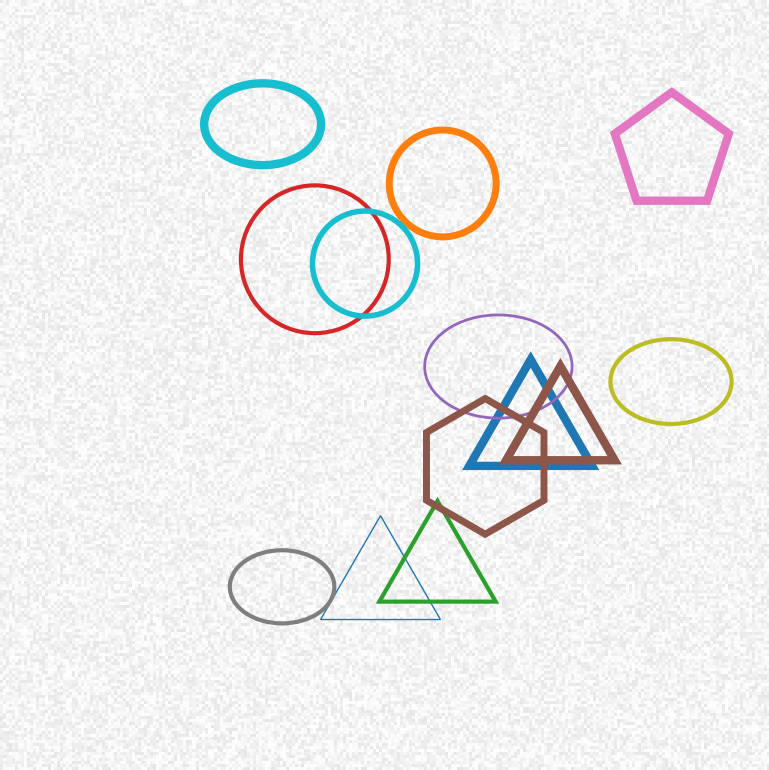[{"shape": "triangle", "thickness": 0.5, "radius": 0.45, "center": [0.494, 0.24]}, {"shape": "triangle", "thickness": 3, "radius": 0.46, "center": [0.689, 0.441]}, {"shape": "circle", "thickness": 2.5, "radius": 0.35, "center": [0.575, 0.762]}, {"shape": "triangle", "thickness": 1.5, "radius": 0.44, "center": [0.568, 0.262]}, {"shape": "circle", "thickness": 1.5, "radius": 0.48, "center": [0.409, 0.663]}, {"shape": "oval", "thickness": 1, "radius": 0.48, "center": [0.647, 0.524]}, {"shape": "hexagon", "thickness": 2.5, "radius": 0.44, "center": [0.63, 0.394]}, {"shape": "triangle", "thickness": 3, "radius": 0.41, "center": [0.728, 0.443]}, {"shape": "pentagon", "thickness": 3, "radius": 0.39, "center": [0.873, 0.802]}, {"shape": "oval", "thickness": 1.5, "radius": 0.34, "center": [0.366, 0.238]}, {"shape": "oval", "thickness": 1.5, "radius": 0.39, "center": [0.871, 0.504]}, {"shape": "oval", "thickness": 3, "radius": 0.38, "center": [0.341, 0.839]}, {"shape": "circle", "thickness": 2, "radius": 0.34, "center": [0.474, 0.658]}]